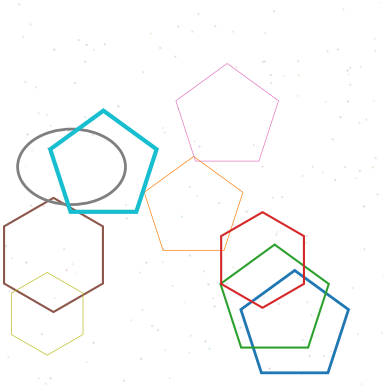[{"shape": "pentagon", "thickness": 2, "radius": 0.73, "center": [0.765, 0.151]}, {"shape": "pentagon", "thickness": 0.5, "radius": 0.67, "center": [0.503, 0.459]}, {"shape": "pentagon", "thickness": 1.5, "radius": 0.74, "center": [0.713, 0.217]}, {"shape": "hexagon", "thickness": 1.5, "radius": 0.62, "center": [0.682, 0.325]}, {"shape": "hexagon", "thickness": 1.5, "radius": 0.74, "center": [0.139, 0.338]}, {"shape": "pentagon", "thickness": 0.5, "radius": 0.7, "center": [0.59, 0.695]}, {"shape": "oval", "thickness": 2, "radius": 0.7, "center": [0.186, 0.567]}, {"shape": "hexagon", "thickness": 0.5, "radius": 0.54, "center": [0.123, 0.185]}, {"shape": "pentagon", "thickness": 3, "radius": 0.73, "center": [0.269, 0.567]}]